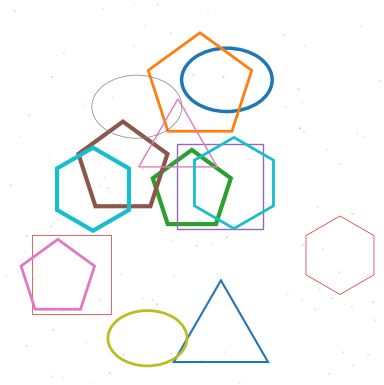[{"shape": "oval", "thickness": 2.5, "radius": 0.59, "center": [0.589, 0.793]}, {"shape": "triangle", "thickness": 1.5, "radius": 0.71, "center": [0.574, 0.13]}, {"shape": "pentagon", "thickness": 2, "radius": 0.71, "center": [0.519, 0.774]}, {"shape": "pentagon", "thickness": 3, "radius": 0.53, "center": [0.498, 0.504]}, {"shape": "square", "thickness": 0.5, "radius": 0.51, "center": [0.185, 0.288]}, {"shape": "hexagon", "thickness": 0.5, "radius": 0.51, "center": [0.883, 0.337]}, {"shape": "square", "thickness": 1, "radius": 0.55, "center": [0.572, 0.516]}, {"shape": "pentagon", "thickness": 3, "radius": 0.61, "center": [0.319, 0.563]}, {"shape": "pentagon", "thickness": 2, "radius": 0.5, "center": [0.15, 0.278]}, {"shape": "triangle", "thickness": 1, "radius": 0.59, "center": [0.462, 0.625]}, {"shape": "oval", "thickness": 0.5, "radius": 0.59, "center": [0.355, 0.723]}, {"shape": "oval", "thickness": 2, "radius": 0.51, "center": [0.383, 0.121]}, {"shape": "hexagon", "thickness": 3, "radius": 0.54, "center": [0.242, 0.509]}, {"shape": "hexagon", "thickness": 2, "radius": 0.59, "center": [0.608, 0.525]}]